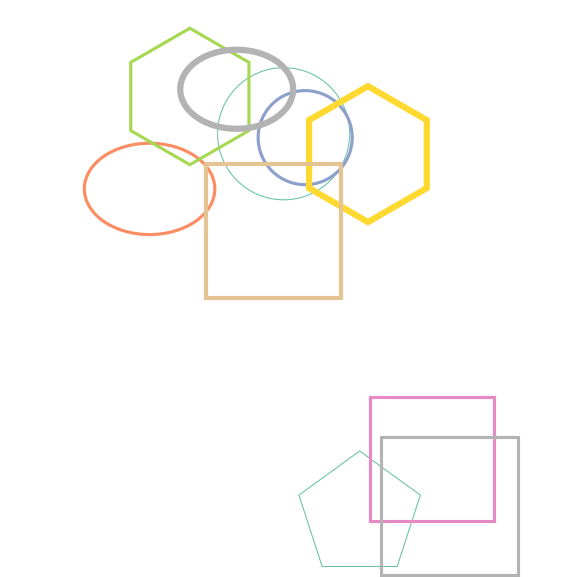[{"shape": "circle", "thickness": 0.5, "radius": 0.57, "center": [0.491, 0.768]}, {"shape": "pentagon", "thickness": 0.5, "radius": 0.55, "center": [0.623, 0.108]}, {"shape": "oval", "thickness": 1.5, "radius": 0.56, "center": [0.259, 0.672]}, {"shape": "circle", "thickness": 1.5, "radius": 0.41, "center": [0.528, 0.761]}, {"shape": "square", "thickness": 1.5, "radius": 0.54, "center": [0.749, 0.204]}, {"shape": "hexagon", "thickness": 1.5, "radius": 0.59, "center": [0.329, 0.832]}, {"shape": "hexagon", "thickness": 3, "radius": 0.59, "center": [0.637, 0.732]}, {"shape": "square", "thickness": 2, "radius": 0.58, "center": [0.473, 0.599]}, {"shape": "square", "thickness": 1.5, "radius": 0.59, "center": [0.778, 0.123]}, {"shape": "oval", "thickness": 3, "radius": 0.49, "center": [0.41, 0.845]}]